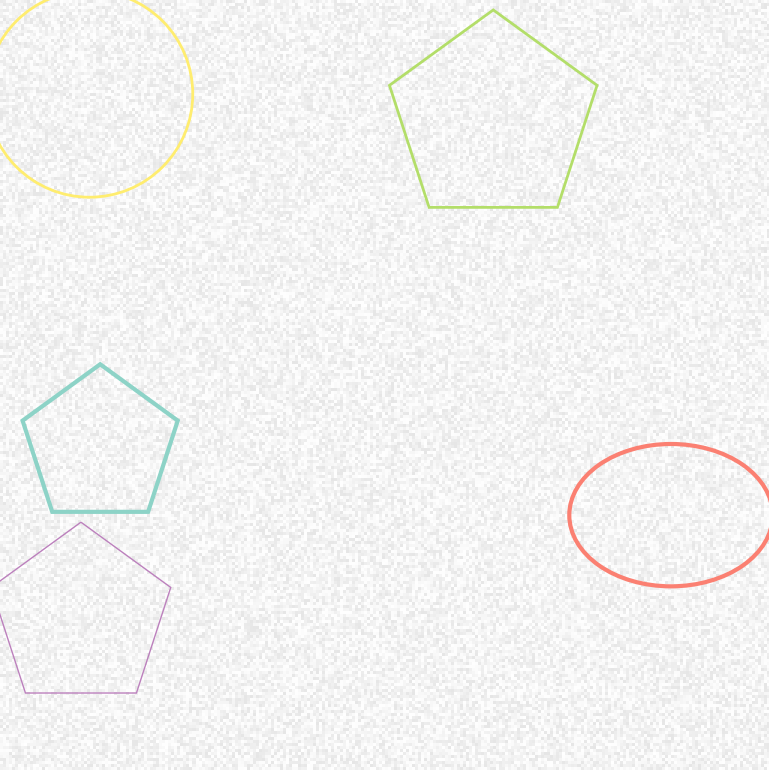[{"shape": "pentagon", "thickness": 1.5, "radius": 0.53, "center": [0.13, 0.421]}, {"shape": "oval", "thickness": 1.5, "radius": 0.66, "center": [0.871, 0.331]}, {"shape": "pentagon", "thickness": 1, "radius": 0.71, "center": [0.641, 0.845]}, {"shape": "pentagon", "thickness": 0.5, "radius": 0.61, "center": [0.105, 0.199]}, {"shape": "circle", "thickness": 1, "radius": 0.67, "center": [0.116, 0.878]}]